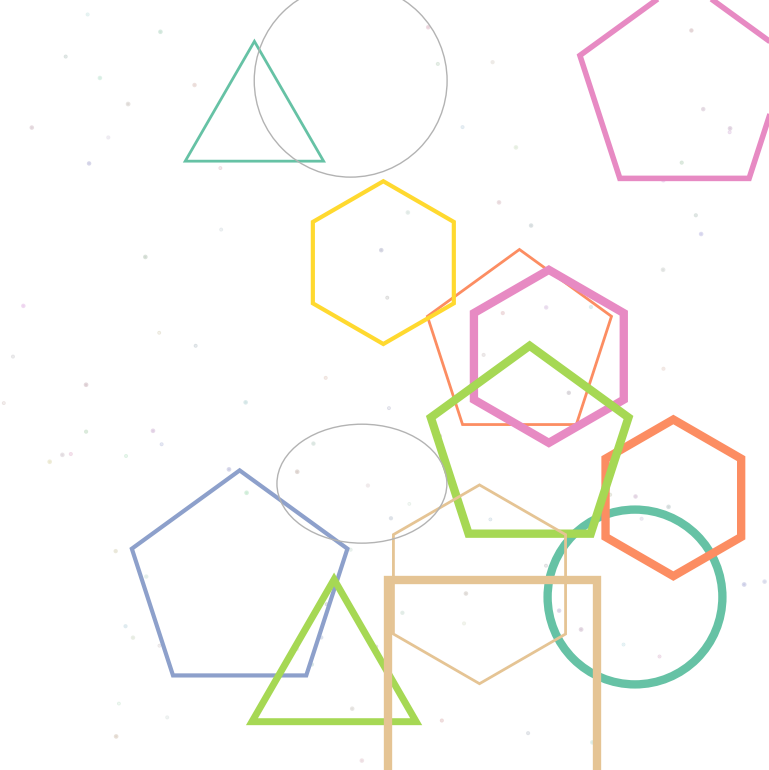[{"shape": "circle", "thickness": 3, "radius": 0.57, "center": [0.825, 0.225]}, {"shape": "triangle", "thickness": 1, "radius": 0.52, "center": [0.33, 0.843]}, {"shape": "pentagon", "thickness": 1, "radius": 0.63, "center": [0.675, 0.55]}, {"shape": "hexagon", "thickness": 3, "radius": 0.51, "center": [0.874, 0.353]}, {"shape": "pentagon", "thickness": 1.5, "radius": 0.74, "center": [0.311, 0.242]}, {"shape": "hexagon", "thickness": 3, "radius": 0.56, "center": [0.713, 0.537]}, {"shape": "pentagon", "thickness": 2, "radius": 0.71, "center": [0.889, 0.884]}, {"shape": "triangle", "thickness": 2.5, "radius": 0.62, "center": [0.434, 0.124]}, {"shape": "pentagon", "thickness": 3, "radius": 0.67, "center": [0.688, 0.416]}, {"shape": "hexagon", "thickness": 1.5, "radius": 0.53, "center": [0.498, 0.659]}, {"shape": "hexagon", "thickness": 1, "radius": 0.65, "center": [0.623, 0.241]}, {"shape": "square", "thickness": 3, "radius": 0.68, "center": [0.639, 0.111]}, {"shape": "circle", "thickness": 0.5, "radius": 0.63, "center": [0.455, 0.895]}, {"shape": "oval", "thickness": 0.5, "radius": 0.55, "center": [0.47, 0.372]}]